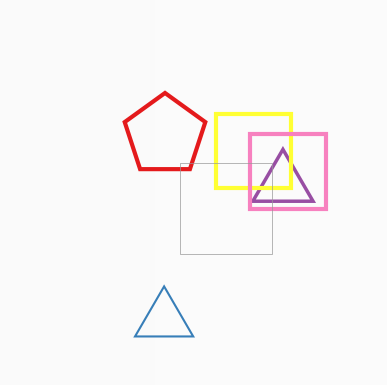[{"shape": "pentagon", "thickness": 3, "radius": 0.55, "center": [0.426, 0.649]}, {"shape": "triangle", "thickness": 1.5, "radius": 0.43, "center": [0.424, 0.169]}, {"shape": "triangle", "thickness": 2.5, "radius": 0.45, "center": [0.73, 0.522]}, {"shape": "square", "thickness": 3, "radius": 0.48, "center": [0.655, 0.607]}, {"shape": "square", "thickness": 3, "radius": 0.48, "center": [0.743, 0.554]}, {"shape": "square", "thickness": 0.5, "radius": 0.59, "center": [0.583, 0.458]}]